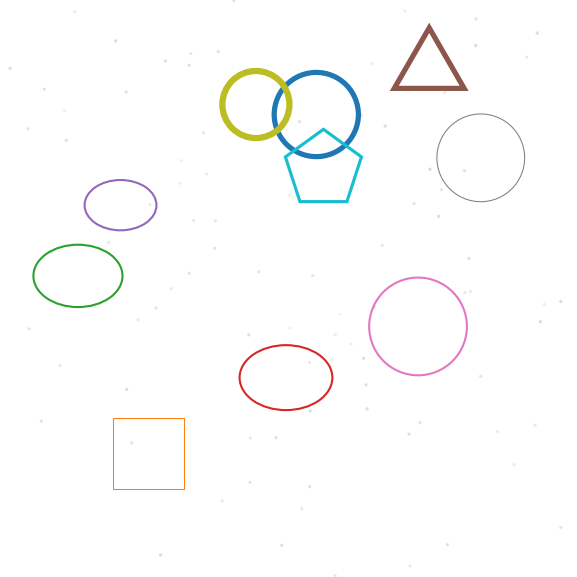[{"shape": "circle", "thickness": 2.5, "radius": 0.36, "center": [0.548, 0.801]}, {"shape": "square", "thickness": 0.5, "radius": 0.31, "center": [0.257, 0.214]}, {"shape": "oval", "thickness": 1, "radius": 0.39, "center": [0.135, 0.521]}, {"shape": "oval", "thickness": 1, "radius": 0.4, "center": [0.495, 0.345]}, {"shape": "oval", "thickness": 1, "radius": 0.31, "center": [0.209, 0.644]}, {"shape": "triangle", "thickness": 2.5, "radius": 0.35, "center": [0.743, 0.881]}, {"shape": "circle", "thickness": 1, "radius": 0.42, "center": [0.724, 0.434]}, {"shape": "circle", "thickness": 0.5, "radius": 0.38, "center": [0.832, 0.726]}, {"shape": "circle", "thickness": 3, "radius": 0.29, "center": [0.443, 0.818]}, {"shape": "pentagon", "thickness": 1.5, "radius": 0.35, "center": [0.56, 0.706]}]